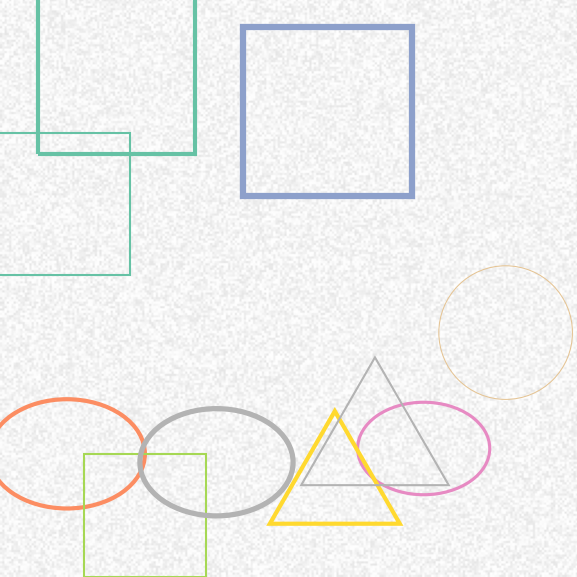[{"shape": "square", "thickness": 2, "radius": 0.68, "center": [0.202, 0.869]}, {"shape": "square", "thickness": 1, "radius": 0.62, "center": [0.102, 0.646]}, {"shape": "oval", "thickness": 2, "radius": 0.68, "center": [0.116, 0.213]}, {"shape": "square", "thickness": 3, "radius": 0.73, "center": [0.568, 0.807]}, {"shape": "oval", "thickness": 1.5, "radius": 0.57, "center": [0.734, 0.223]}, {"shape": "square", "thickness": 1, "radius": 0.53, "center": [0.251, 0.107]}, {"shape": "triangle", "thickness": 2, "radius": 0.65, "center": [0.58, 0.157]}, {"shape": "circle", "thickness": 0.5, "radius": 0.58, "center": [0.876, 0.423]}, {"shape": "oval", "thickness": 2.5, "radius": 0.66, "center": [0.375, 0.199]}, {"shape": "triangle", "thickness": 1, "radius": 0.74, "center": [0.649, 0.233]}]